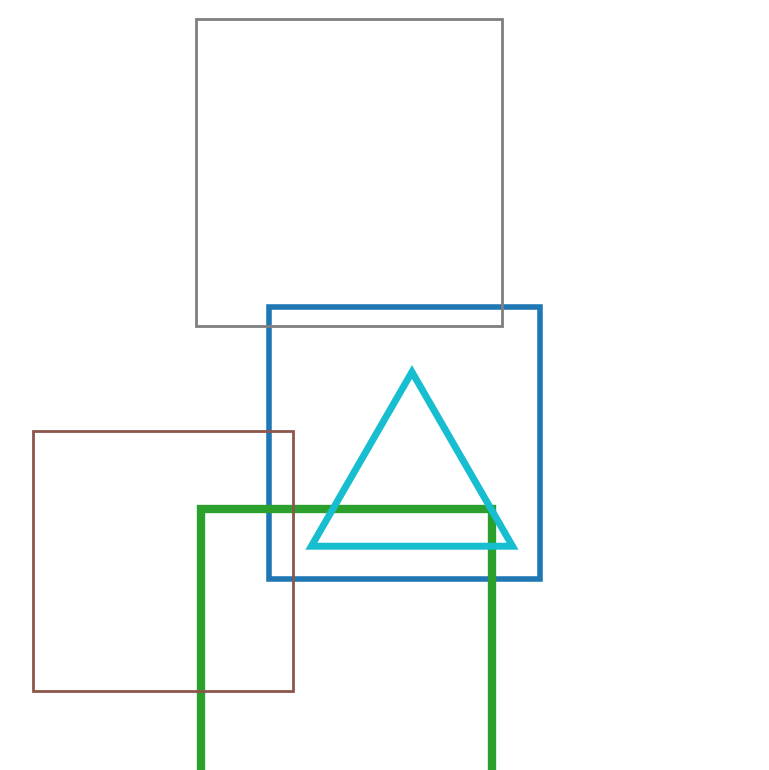[{"shape": "square", "thickness": 2, "radius": 0.88, "center": [0.525, 0.425]}, {"shape": "square", "thickness": 3, "radius": 0.95, "center": [0.45, 0.149]}, {"shape": "square", "thickness": 1, "radius": 0.85, "center": [0.212, 0.271]}, {"shape": "square", "thickness": 1, "radius": 1.0, "center": [0.453, 0.776]}, {"shape": "triangle", "thickness": 2.5, "radius": 0.75, "center": [0.535, 0.366]}]